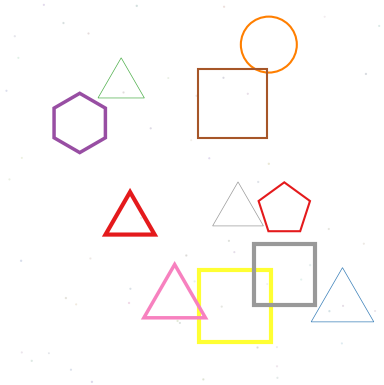[{"shape": "triangle", "thickness": 3, "radius": 0.37, "center": [0.338, 0.428]}, {"shape": "pentagon", "thickness": 1.5, "radius": 0.35, "center": [0.738, 0.456]}, {"shape": "triangle", "thickness": 0.5, "radius": 0.47, "center": [0.89, 0.211]}, {"shape": "triangle", "thickness": 0.5, "radius": 0.35, "center": [0.315, 0.78]}, {"shape": "hexagon", "thickness": 2.5, "radius": 0.38, "center": [0.207, 0.681]}, {"shape": "circle", "thickness": 1.5, "radius": 0.36, "center": [0.698, 0.884]}, {"shape": "square", "thickness": 3, "radius": 0.47, "center": [0.609, 0.205]}, {"shape": "square", "thickness": 1.5, "radius": 0.45, "center": [0.604, 0.731]}, {"shape": "triangle", "thickness": 2.5, "radius": 0.46, "center": [0.454, 0.221]}, {"shape": "square", "thickness": 3, "radius": 0.39, "center": [0.738, 0.287]}, {"shape": "triangle", "thickness": 0.5, "radius": 0.38, "center": [0.618, 0.451]}]